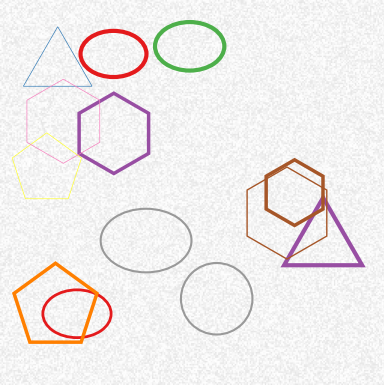[{"shape": "oval", "thickness": 2, "radius": 0.44, "center": [0.2, 0.185]}, {"shape": "oval", "thickness": 3, "radius": 0.43, "center": [0.295, 0.86]}, {"shape": "triangle", "thickness": 0.5, "radius": 0.52, "center": [0.15, 0.828]}, {"shape": "oval", "thickness": 3, "radius": 0.45, "center": [0.493, 0.88]}, {"shape": "hexagon", "thickness": 2.5, "radius": 0.52, "center": [0.296, 0.654]}, {"shape": "triangle", "thickness": 3, "radius": 0.58, "center": [0.839, 0.37]}, {"shape": "pentagon", "thickness": 2.5, "radius": 0.57, "center": [0.144, 0.203]}, {"shape": "pentagon", "thickness": 0.5, "radius": 0.47, "center": [0.122, 0.56]}, {"shape": "hexagon", "thickness": 2.5, "radius": 0.43, "center": [0.765, 0.5]}, {"shape": "hexagon", "thickness": 1, "radius": 0.6, "center": [0.745, 0.447]}, {"shape": "hexagon", "thickness": 0.5, "radius": 0.55, "center": [0.165, 0.685]}, {"shape": "circle", "thickness": 1.5, "radius": 0.46, "center": [0.563, 0.224]}, {"shape": "oval", "thickness": 1.5, "radius": 0.59, "center": [0.379, 0.375]}]